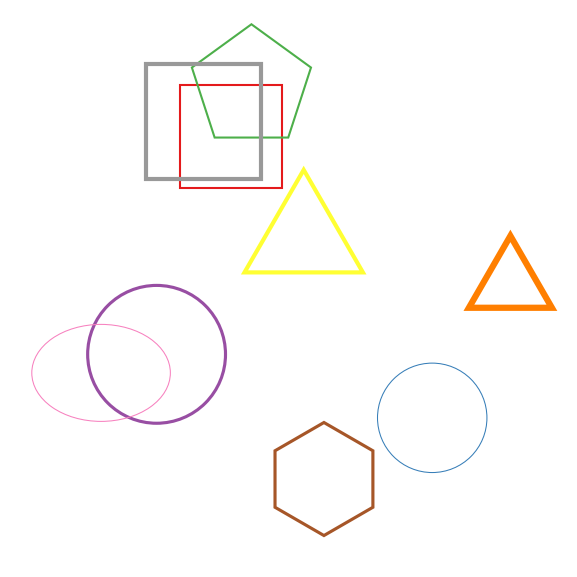[{"shape": "square", "thickness": 1, "radius": 0.44, "center": [0.4, 0.763]}, {"shape": "circle", "thickness": 0.5, "radius": 0.47, "center": [0.748, 0.276]}, {"shape": "pentagon", "thickness": 1, "radius": 0.54, "center": [0.435, 0.849]}, {"shape": "circle", "thickness": 1.5, "radius": 0.6, "center": [0.271, 0.386]}, {"shape": "triangle", "thickness": 3, "radius": 0.41, "center": [0.884, 0.508]}, {"shape": "triangle", "thickness": 2, "radius": 0.59, "center": [0.526, 0.587]}, {"shape": "hexagon", "thickness": 1.5, "radius": 0.49, "center": [0.561, 0.17]}, {"shape": "oval", "thickness": 0.5, "radius": 0.6, "center": [0.175, 0.353]}, {"shape": "square", "thickness": 2, "radius": 0.5, "center": [0.352, 0.789]}]